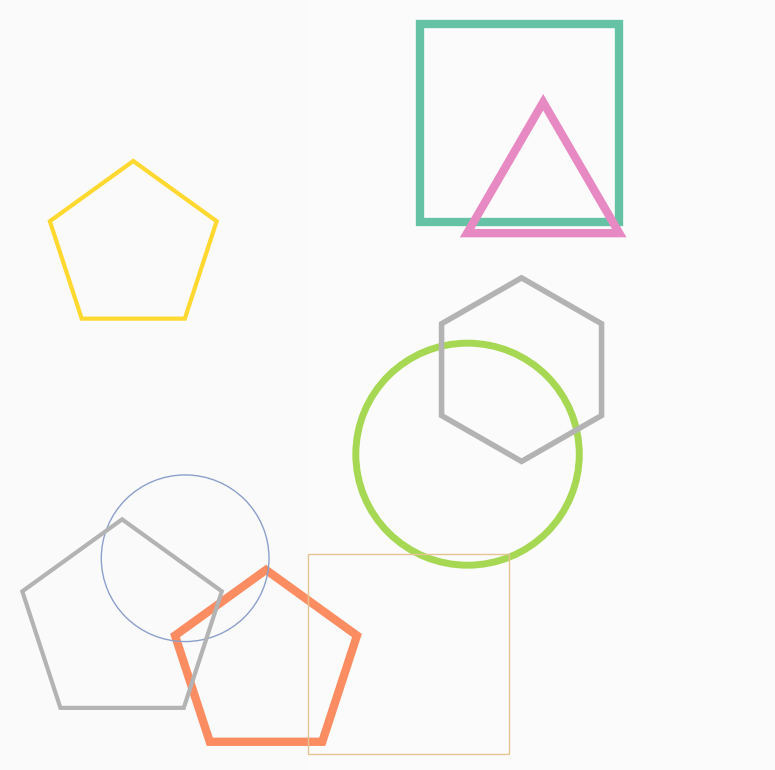[{"shape": "square", "thickness": 3, "radius": 0.64, "center": [0.671, 0.84]}, {"shape": "pentagon", "thickness": 3, "radius": 0.62, "center": [0.343, 0.136]}, {"shape": "circle", "thickness": 0.5, "radius": 0.54, "center": [0.239, 0.275]}, {"shape": "triangle", "thickness": 3, "radius": 0.57, "center": [0.701, 0.754]}, {"shape": "circle", "thickness": 2.5, "radius": 0.72, "center": [0.603, 0.41]}, {"shape": "pentagon", "thickness": 1.5, "radius": 0.57, "center": [0.172, 0.678]}, {"shape": "square", "thickness": 0.5, "radius": 0.65, "center": [0.527, 0.151]}, {"shape": "hexagon", "thickness": 2, "radius": 0.6, "center": [0.673, 0.52]}, {"shape": "pentagon", "thickness": 1.5, "radius": 0.68, "center": [0.158, 0.19]}]